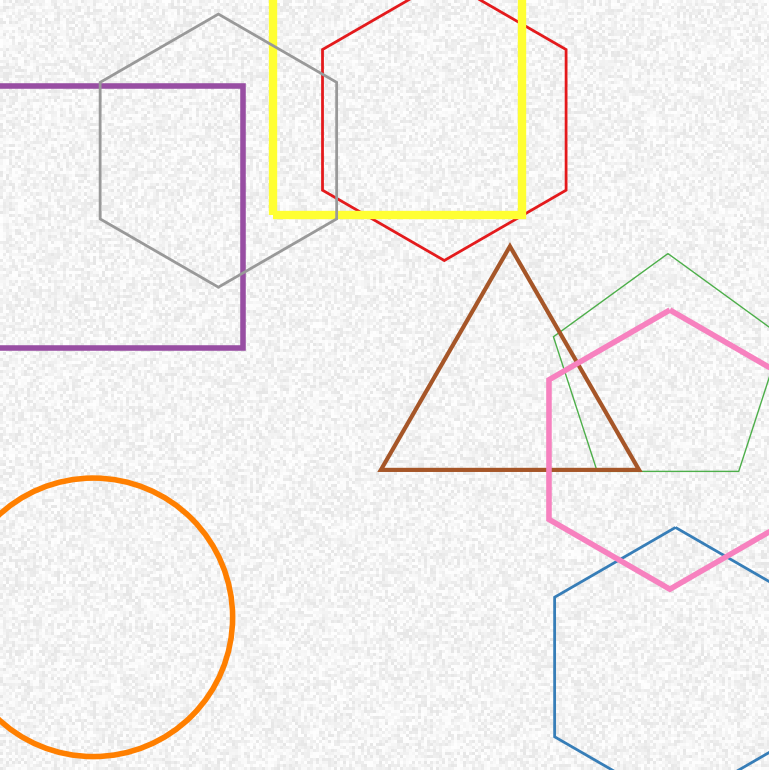[{"shape": "hexagon", "thickness": 1, "radius": 0.91, "center": [0.577, 0.844]}, {"shape": "hexagon", "thickness": 1, "radius": 0.91, "center": [0.877, 0.134]}, {"shape": "pentagon", "thickness": 0.5, "radius": 0.78, "center": [0.867, 0.514]}, {"shape": "square", "thickness": 2, "radius": 0.85, "center": [0.146, 0.718]}, {"shape": "circle", "thickness": 2, "radius": 0.9, "center": [0.121, 0.198]}, {"shape": "square", "thickness": 3, "radius": 0.81, "center": [0.517, 0.882]}, {"shape": "triangle", "thickness": 1.5, "radius": 0.97, "center": [0.662, 0.487]}, {"shape": "hexagon", "thickness": 2, "radius": 0.91, "center": [0.87, 0.416]}, {"shape": "hexagon", "thickness": 1, "radius": 0.89, "center": [0.284, 0.804]}]